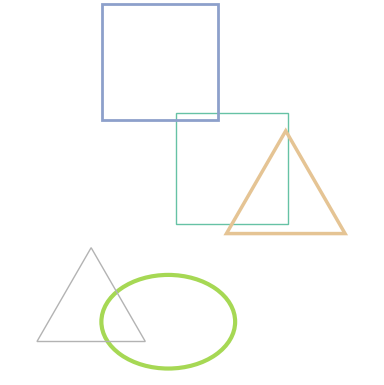[{"shape": "square", "thickness": 1, "radius": 0.72, "center": [0.602, 0.563]}, {"shape": "square", "thickness": 2, "radius": 0.75, "center": [0.415, 0.839]}, {"shape": "oval", "thickness": 3, "radius": 0.87, "center": [0.437, 0.164]}, {"shape": "triangle", "thickness": 2.5, "radius": 0.89, "center": [0.742, 0.482]}, {"shape": "triangle", "thickness": 1, "radius": 0.81, "center": [0.237, 0.194]}]